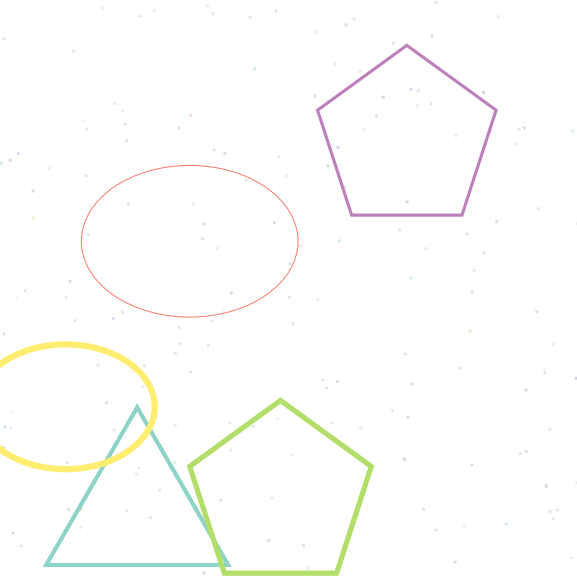[{"shape": "triangle", "thickness": 2, "radius": 0.91, "center": [0.238, 0.112]}, {"shape": "oval", "thickness": 0.5, "radius": 0.94, "center": [0.329, 0.581]}, {"shape": "pentagon", "thickness": 2.5, "radius": 0.83, "center": [0.486, 0.14]}, {"shape": "pentagon", "thickness": 1.5, "radius": 0.81, "center": [0.704, 0.758]}, {"shape": "oval", "thickness": 3, "radius": 0.77, "center": [0.114, 0.295]}]